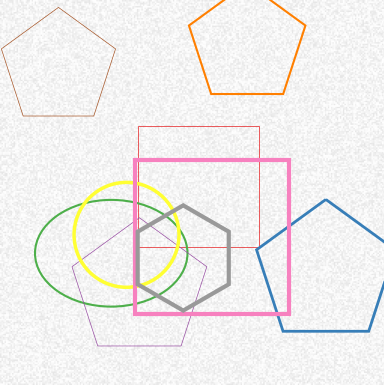[{"shape": "square", "thickness": 0.5, "radius": 0.79, "center": [0.516, 0.515]}, {"shape": "pentagon", "thickness": 2, "radius": 0.95, "center": [0.846, 0.293]}, {"shape": "oval", "thickness": 1.5, "radius": 0.99, "center": [0.289, 0.342]}, {"shape": "pentagon", "thickness": 0.5, "radius": 0.92, "center": [0.362, 0.25]}, {"shape": "pentagon", "thickness": 1.5, "radius": 0.8, "center": [0.642, 0.884]}, {"shape": "circle", "thickness": 2.5, "radius": 0.68, "center": [0.329, 0.39]}, {"shape": "pentagon", "thickness": 0.5, "radius": 0.78, "center": [0.152, 0.825]}, {"shape": "square", "thickness": 3, "radius": 1.0, "center": [0.551, 0.385]}, {"shape": "hexagon", "thickness": 3, "radius": 0.68, "center": [0.476, 0.33]}]